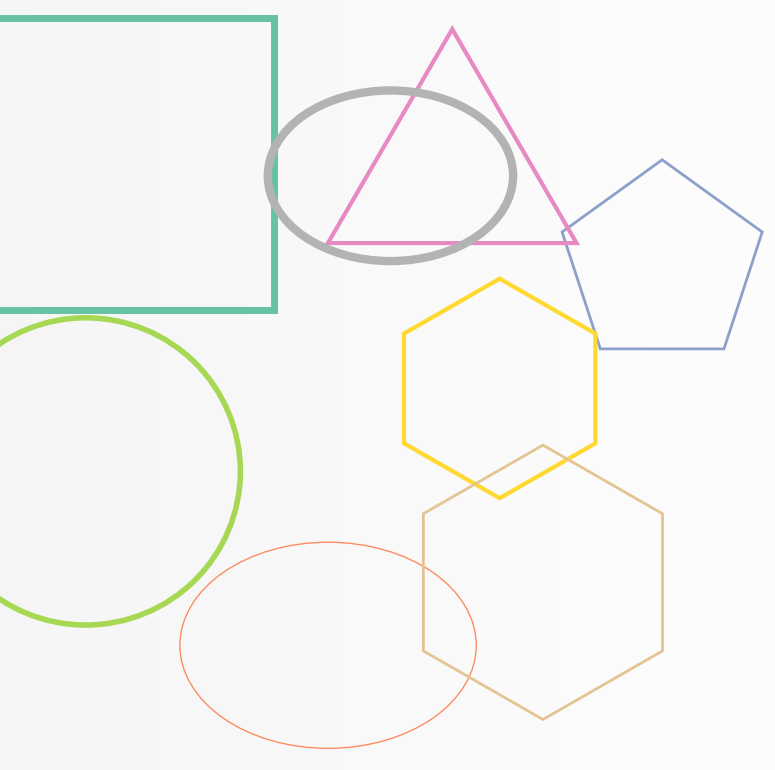[{"shape": "square", "thickness": 2.5, "radius": 0.95, "center": [0.164, 0.788]}, {"shape": "oval", "thickness": 0.5, "radius": 0.96, "center": [0.423, 0.162]}, {"shape": "pentagon", "thickness": 1, "radius": 0.68, "center": [0.854, 0.657]}, {"shape": "triangle", "thickness": 1.5, "radius": 0.93, "center": [0.584, 0.777]}, {"shape": "circle", "thickness": 2, "radius": 1.0, "center": [0.111, 0.388]}, {"shape": "hexagon", "thickness": 1.5, "radius": 0.71, "center": [0.645, 0.496]}, {"shape": "hexagon", "thickness": 1, "radius": 0.89, "center": [0.701, 0.244]}, {"shape": "oval", "thickness": 3, "radius": 0.79, "center": [0.504, 0.772]}]